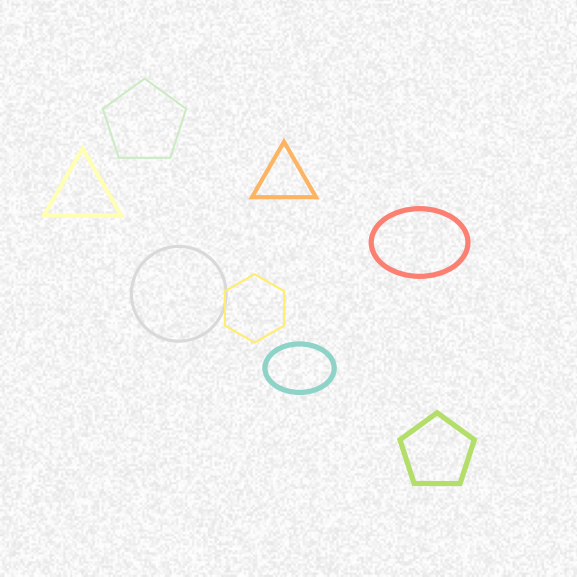[{"shape": "oval", "thickness": 2.5, "radius": 0.3, "center": [0.519, 0.362]}, {"shape": "triangle", "thickness": 2, "radius": 0.39, "center": [0.143, 0.665]}, {"shape": "oval", "thickness": 2.5, "radius": 0.42, "center": [0.727, 0.579]}, {"shape": "triangle", "thickness": 2, "radius": 0.32, "center": [0.492, 0.69]}, {"shape": "pentagon", "thickness": 2.5, "radius": 0.34, "center": [0.757, 0.217]}, {"shape": "circle", "thickness": 1.5, "radius": 0.41, "center": [0.31, 0.49]}, {"shape": "pentagon", "thickness": 1, "radius": 0.38, "center": [0.25, 0.787]}, {"shape": "hexagon", "thickness": 1, "radius": 0.3, "center": [0.441, 0.465]}]